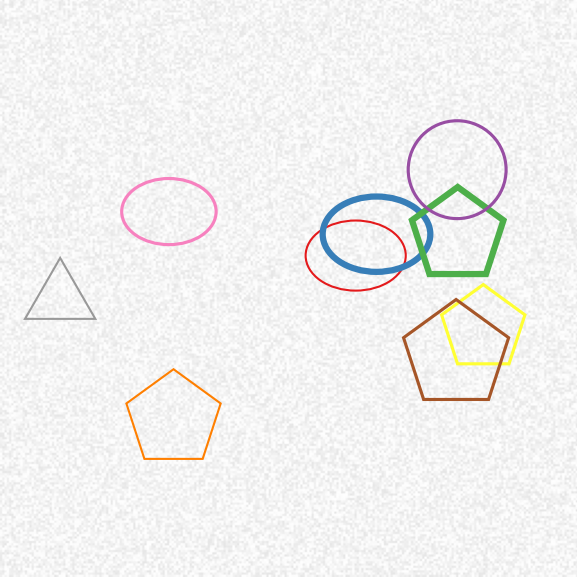[{"shape": "oval", "thickness": 1, "radius": 0.43, "center": [0.616, 0.557]}, {"shape": "oval", "thickness": 3, "radius": 0.47, "center": [0.652, 0.594]}, {"shape": "pentagon", "thickness": 3, "radius": 0.42, "center": [0.793, 0.592]}, {"shape": "circle", "thickness": 1.5, "radius": 0.42, "center": [0.792, 0.705]}, {"shape": "pentagon", "thickness": 1, "radius": 0.43, "center": [0.3, 0.274]}, {"shape": "pentagon", "thickness": 1.5, "radius": 0.38, "center": [0.837, 0.431]}, {"shape": "pentagon", "thickness": 1.5, "radius": 0.48, "center": [0.79, 0.385]}, {"shape": "oval", "thickness": 1.5, "radius": 0.41, "center": [0.293, 0.633]}, {"shape": "triangle", "thickness": 1, "radius": 0.35, "center": [0.104, 0.482]}]